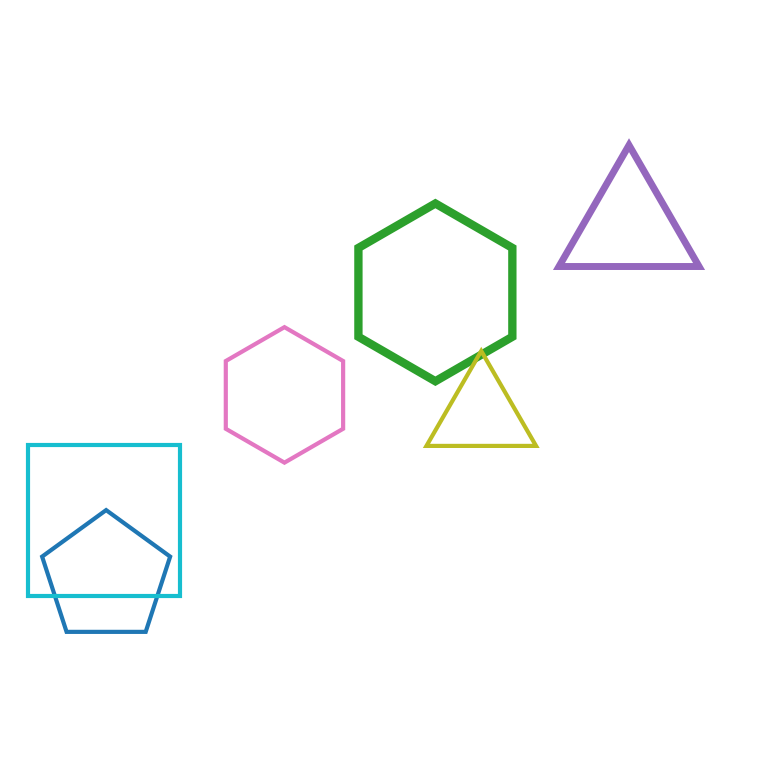[{"shape": "pentagon", "thickness": 1.5, "radius": 0.44, "center": [0.138, 0.25]}, {"shape": "hexagon", "thickness": 3, "radius": 0.58, "center": [0.565, 0.62]}, {"shape": "triangle", "thickness": 2.5, "radius": 0.53, "center": [0.817, 0.706]}, {"shape": "hexagon", "thickness": 1.5, "radius": 0.44, "center": [0.369, 0.487]}, {"shape": "triangle", "thickness": 1.5, "radius": 0.41, "center": [0.625, 0.462]}, {"shape": "square", "thickness": 1.5, "radius": 0.49, "center": [0.135, 0.324]}]